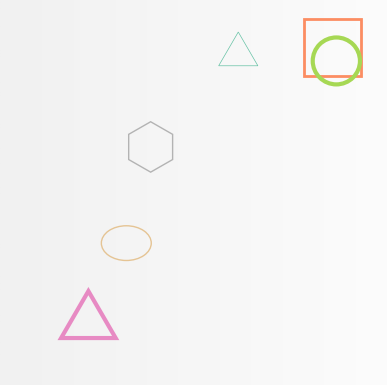[{"shape": "triangle", "thickness": 0.5, "radius": 0.29, "center": [0.615, 0.858]}, {"shape": "square", "thickness": 2, "radius": 0.37, "center": [0.859, 0.877]}, {"shape": "triangle", "thickness": 3, "radius": 0.41, "center": [0.228, 0.163]}, {"shape": "circle", "thickness": 3, "radius": 0.3, "center": [0.868, 0.842]}, {"shape": "oval", "thickness": 1, "radius": 0.32, "center": [0.326, 0.368]}, {"shape": "hexagon", "thickness": 1, "radius": 0.33, "center": [0.389, 0.618]}]